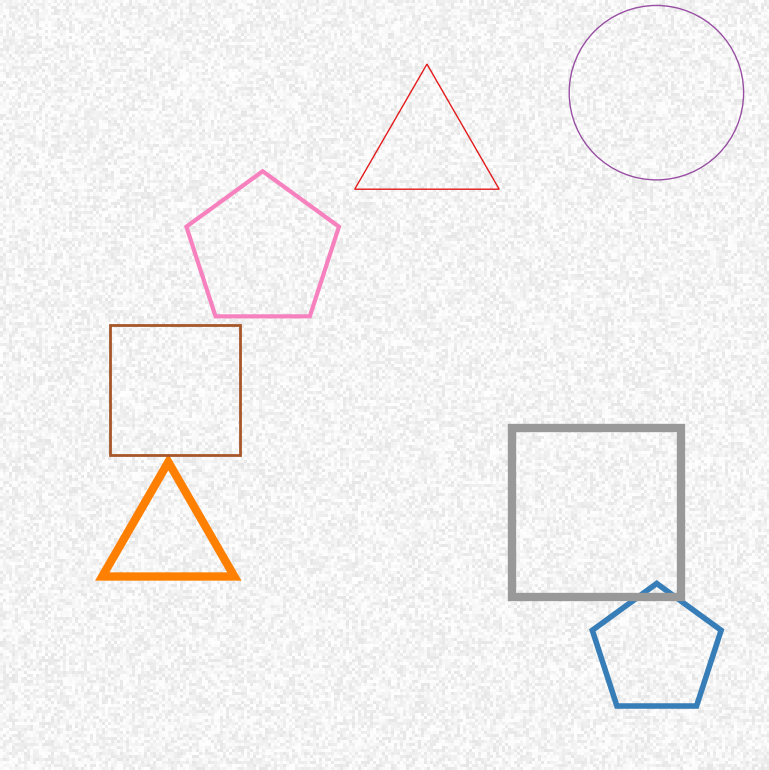[{"shape": "triangle", "thickness": 0.5, "radius": 0.54, "center": [0.554, 0.808]}, {"shape": "pentagon", "thickness": 2, "radius": 0.44, "center": [0.853, 0.154]}, {"shape": "circle", "thickness": 0.5, "radius": 0.57, "center": [0.852, 0.88]}, {"shape": "triangle", "thickness": 3, "radius": 0.5, "center": [0.219, 0.301]}, {"shape": "square", "thickness": 1, "radius": 0.42, "center": [0.228, 0.494]}, {"shape": "pentagon", "thickness": 1.5, "radius": 0.52, "center": [0.341, 0.673]}, {"shape": "square", "thickness": 3, "radius": 0.55, "center": [0.775, 0.335]}]